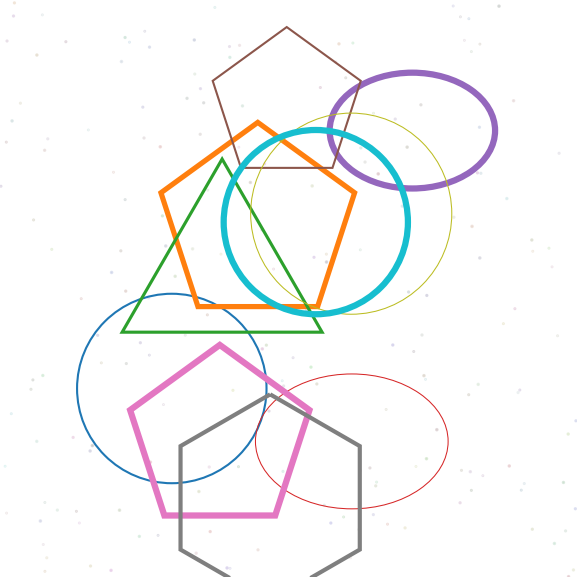[{"shape": "circle", "thickness": 1, "radius": 0.82, "center": [0.297, 0.326]}, {"shape": "pentagon", "thickness": 2.5, "radius": 0.88, "center": [0.446, 0.611]}, {"shape": "triangle", "thickness": 1.5, "radius": 1.0, "center": [0.385, 0.524]}, {"shape": "oval", "thickness": 0.5, "radius": 0.83, "center": [0.609, 0.235]}, {"shape": "oval", "thickness": 3, "radius": 0.72, "center": [0.714, 0.773]}, {"shape": "pentagon", "thickness": 1, "radius": 0.67, "center": [0.497, 0.817]}, {"shape": "pentagon", "thickness": 3, "radius": 0.82, "center": [0.381, 0.239]}, {"shape": "hexagon", "thickness": 2, "radius": 0.9, "center": [0.468, 0.137]}, {"shape": "circle", "thickness": 0.5, "radius": 0.87, "center": [0.608, 0.629]}, {"shape": "circle", "thickness": 3, "radius": 0.8, "center": [0.547, 0.615]}]